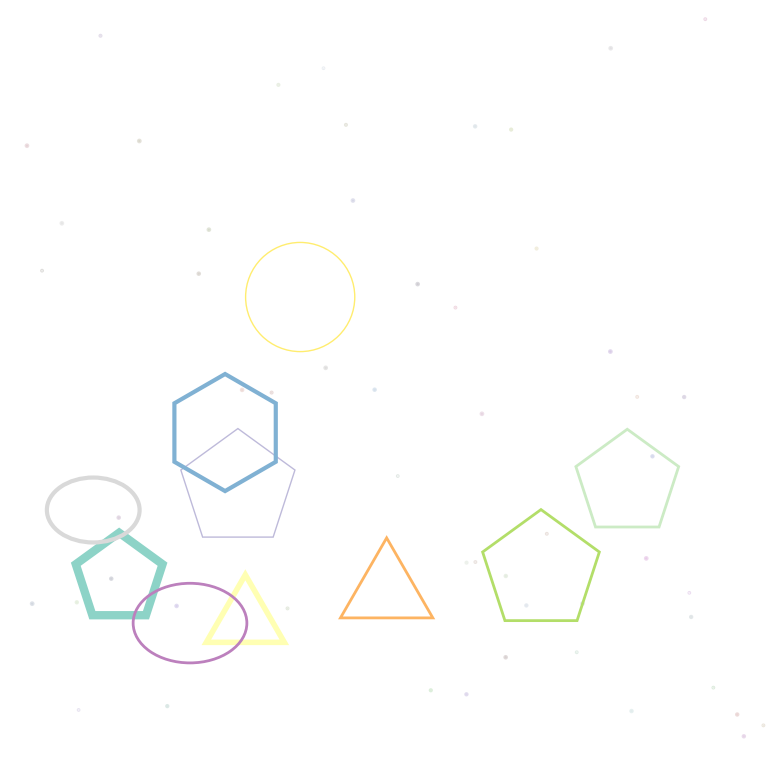[{"shape": "pentagon", "thickness": 3, "radius": 0.3, "center": [0.155, 0.249]}, {"shape": "triangle", "thickness": 2, "radius": 0.29, "center": [0.319, 0.195]}, {"shape": "pentagon", "thickness": 0.5, "radius": 0.39, "center": [0.309, 0.365]}, {"shape": "hexagon", "thickness": 1.5, "radius": 0.38, "center": [0.292, 0.438]}, {"shape": "triangle", "thickness": 1, "radius": 0.35, "center": [0.502, 0.232]}, {"shape": "pentagon", "thickness": 1, "radius": 0.4, "center": [0.703, 0.258]}, {"shape": "oval", "thickness": 1.5, "radius": 0.3, "center": [0.121, 0.338]}, {"shape": "oval", "thickness": 1, "radius": 0.37, "center": [0.247, 0.191]}, {"shape": "pentagon", "thickness": 1, "radius": 0.35, "center": [0.815, 0.372]}, {"shape": "circle", "thickness": 0.5, "radius": 0.35, "center": [0.39, 0.614]}]